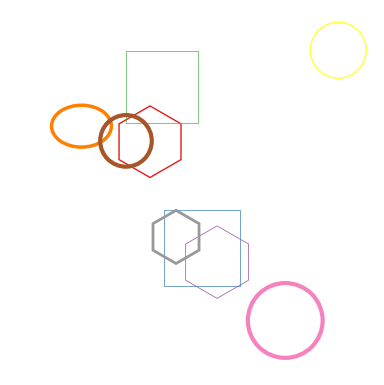[{"shape": "hexagon", "thickness": 1, "radius": 0.46, "center": [0.39, 0.632]}, {"shape": "square", "thickness": 0.5, "radius": 0.49, "center": [0.525, 0.357]}, {"shape": "square", "thickness": 0.5, "radius": 0.47, "center": [0.421, 0.774]}, {"shape": "hexagon", "thickness": 0.5, "radius": 0.47, "center": [0.564, 0.319]}, {"shape": "oval", "thickness": 2.5, "radius": 0.39, "center": [0.212, 0.672]}, {"shape": "circle", "thickness": 1, "radius": 0.36, "center": [0.879, 0.869]}, {"shape": "circle", "thickness": 3, "radius": 0.34, "center": [0.327, 0.634]}, {"shape": "circle", "thickness": 3, "radius": 0.49, "center": [0.741, 0.168]}, {"shape": "hexagon", "thickness": 2, "radius": 0.35, "center": [0.457, 0.385]}]